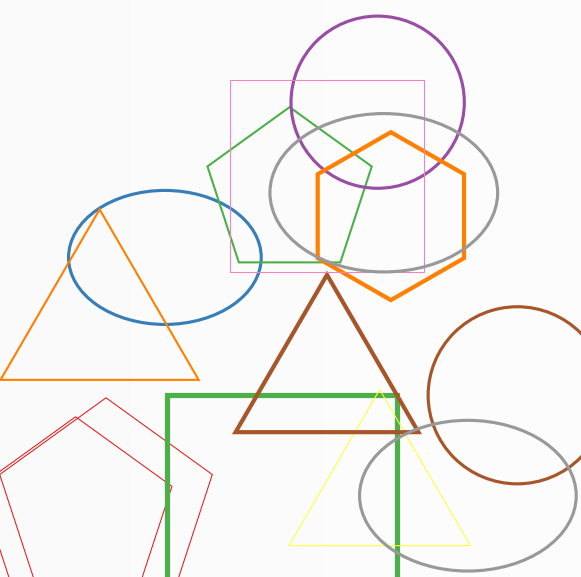[{"shape": "pentagon", "thickness": 0.5, "radius": 0.96, "center": [0.182, 0.118]}, {"shape": "pentagon", "thickness": 0.5, "radius": 0.87, "center": [0.13, 0.103]}, {"shape": "oval", "thickness": 1.5, "radius": 0.83, "center": [0.284, 0.553]}, {"shape": "pentagon", "thickness": 1, "radius": 0.74, "center": [0.498, 0.665]}, {"shape": "square", "thickness": 2.5, "radius": 0.99, "center": [0.486, 0.117]}, {"shape": "circle", "thickness": 1.5, "radius": 0.75, "center": [0.65, 0.822]}, {"shape": "triangle", "thickness": 1, "radius": 0.98, "center": [0.171, 0.44]}, {"shape": "hexagon", "thickness": 2, "radius": 0.73, "center": [0.672, 0.625]}, {"shape": "triangle", "thickness": 0.5, "radius": 0.9, "center": [0.653, 0.144]}, {"shape": "triangle", "thickness": 2, "radius": 0.91, "center": [0.563, 0.342]}, {"shape": "circle", "thickness": 1.5, "radius": 0.77, "center": [0.89, 0.315]}, {"shape": "square", "thickness": 0.5, "radius": 0.83, "center": [0.563, 0.695]}, {"shape": "oval", "thickness": 1.5, "radius": 0.93, "center": [0.805, 0.141]}, {"shape": "oval", "thickness": 1.5, "radius": 0.98, "center": [0.66, 0.665]}]